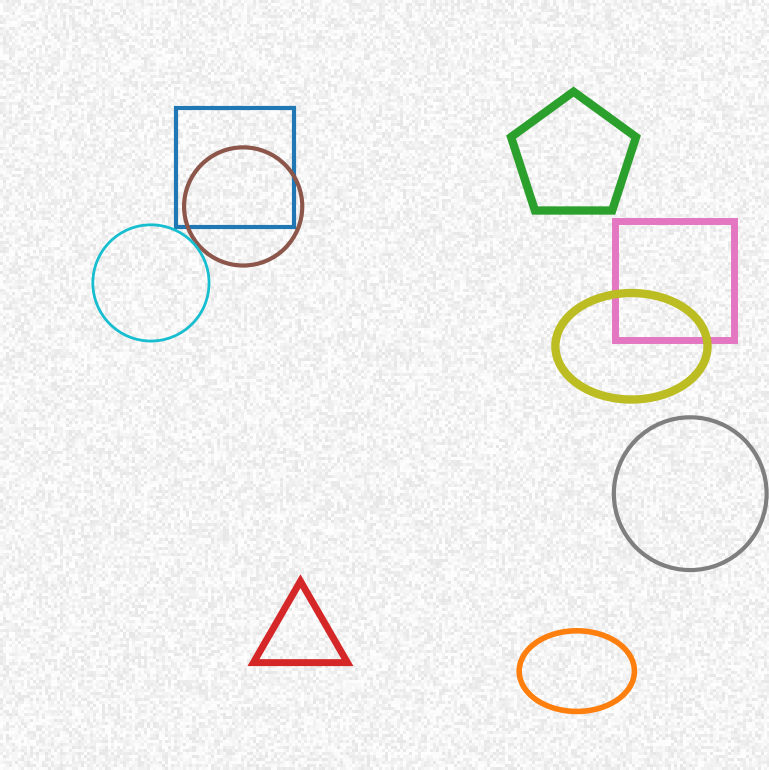[{"shape": "square", "thickness": 1.5, "radius": 0.39, "center": [0.305, 0.783]}, {"shape": "oval", "thickness": 2, "radius": 0.37, "center": [0.749, 0.128]}, {"shape": "pentagon", "thickness": 3, "radius": 0.43, "center": [0.745, 0.796]}, {"shape": "triangle", "thickness": 2.5, "radius": 0.35, "center": [0.39, 0.175]}, {"shape": "circle", "thickness": 1.5, "radius": 0.38, "center": [0.316, 0.732]}, {"shape": "square", "thickness": 2.5, "radius": 0.39, "center": [0.876, 0.636]}, {"shape": "circle", "thickness": 1.5, "radius": 0.5, "center": [0.896, 0.359]}, {"shape": "oval", "thickness": 3, "radius": 0.49, "center": [0.82, 0.55]}, {"shape": "circle", "thickness": 1, "radius": 0.38, "center": [0.196, 0.633]}]